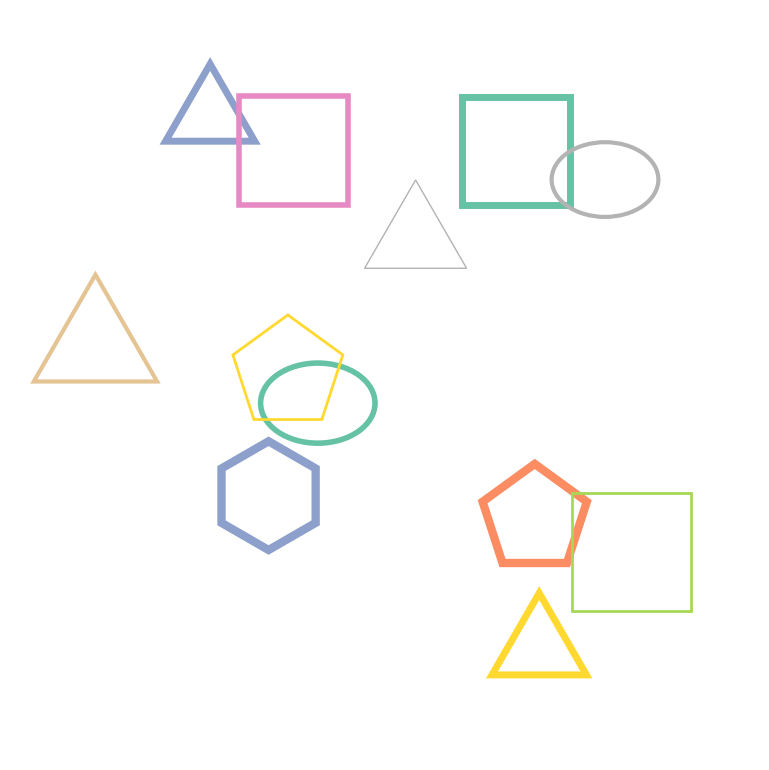[{"shape": "oval", "thickness": 2, "radius": 0.37, "center": [0.413, 0.476]}, {"shape": "square", "thickness": 2.5, "radius": 0.35, "center": [0.67, 0.804]}, {"shape": "pentagon", "thickness": 3, "radius": 0.36, "center": [0.694, 0.326]}, {"shape": "triangle", "thickness": 2.5, "radius": 0.33, "center": [0.273, 0.85]}, {"shape": "hexagon", "thickness": 3, "radius": 0.35, "center": [0.349, 0.356]}, {"shape": "square", "thickness": 2, "radius": 0.35, "center": [0.381, 0.804]}, {"shape": "square", "thickness": 1, "radius": 0.39, "center": [0.82, 0.283]}, {"shape": "pentagon", "thickness": 1, "radius": 0.38, "center": [0.374, 0.516]}, {"shape": "triangle", "thickness": 2.5, "radius": 0.35, "center": [0.7, 0.159]}, {"shape": "triangle", "thickness": 1.5, "radius": 0.46, "center": [0.124, 0.551]}, {"shape": "triangle", "thickness": 0.5, "radius": 0.38, "center": [0.54, 0.69]}, {"shape": "oval", "thickness": 1.5, "radius": 0.35, "center": [0.786, 0.767]}]